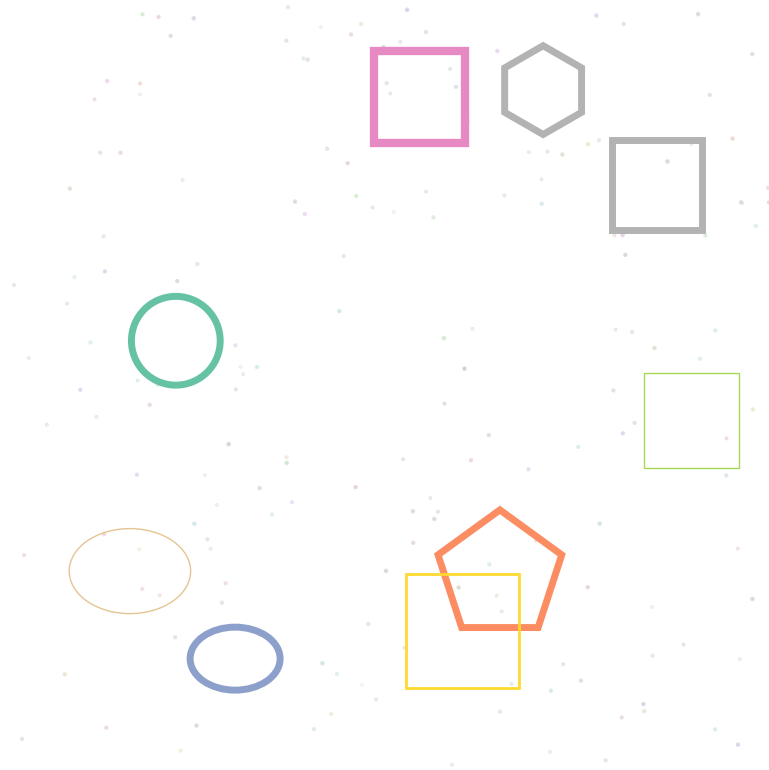[{"shape": "circle", "thickness": 2.5, "radius": 0.29, "center": [0.228, 0.557]}, {"shape": "pentagon", "thickness": 2.5, "radius": 0.42, "center": [0.649, 0.253]}, {"shape": "oval", "thickness": 2.5, "radius": 0.29, "center": [0.305, 0.145]}, {"shape": "square", "thickness": 3, "radius": 0.3, "center": [0.545, 0.874]}, {"shape": "square", "thickness": 0.5, "radius": 0.31, "center": [0.898, 0.454]}, {"shape": "square", "thickness": 1, "radius": 0.37, "center": [0.601, 0.18]}, {"shape": "oval", "thickness": 0.5, "radius": 0.39, "center": [0.169, 0.258]}, {"shape": "square", "thickness": 2.5, "radius": 0.29, "center": [0.853, 0.76]}, {"shape": "hexagon", "thickness": 2.5, "radius": 0.29, "center": [0.705, 0.883]}]